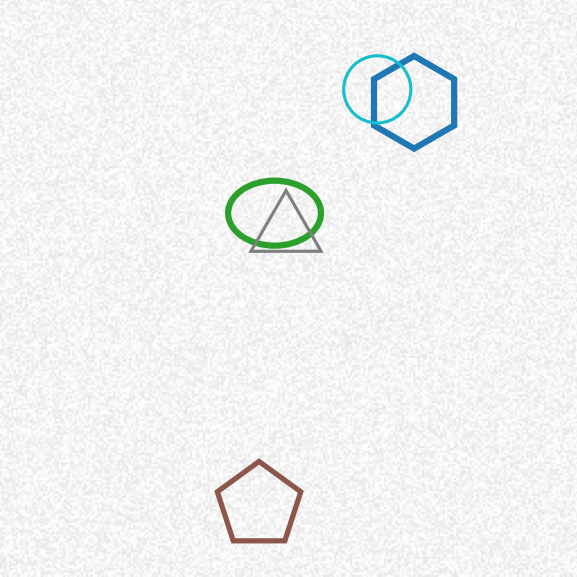[{"shape": "hexagon", "thickness": 3, "radius": 0.4, "center": [0.717, 0.822]}, {"shape": "oval", "thickness": 3, "radius": 0.4, "center": [0.475, 0.63]}, {"shape": "pentagon", "thickness": 2.5, "radius": 0.38, "center": [0.449, 0.124]}, {"shape": "triangle", "thickness": 1.5, "radius": 0.35, "center": [0.495, 0.599]}, {"shape": "circle", "thickness": 1.5, "radius": 0.29, "center": [0.653, 0.844]}]